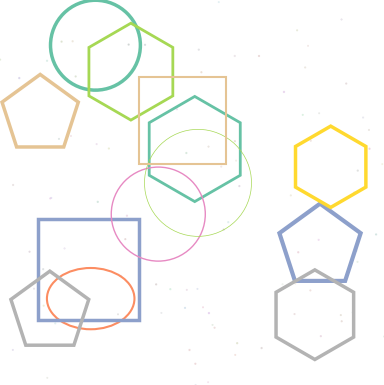[{"shape": "hexagon", "thickness": 2, "radius": 0.68, "center": [0.506, 0.613]}, {"shape": "circle", "thickness": 2.5, "radius": 0.58, "center": [0.248, 0.883]}, {"shape": "oval", "thickness": 1.5, "radius": 0.57, "center": [0.236, 0.224]}, {"shape": "square", "thickness": 2.5, "radius": 0.66, "center": [0.229, 0.299]}, {"shape": "pentagon", "thickness": 3, "radius": 0.55, "center": [0.831, 0.36]}, {"shape": "circle", "thickness": 1, "radius": 0.61, "center": [0.411, 0.444]}, {"shape": "hexagon", "thickness": 2, "radius": 0.63, "center": [0.34, 0.814]}, {"shape": "circle", "thickness": 0.5, "radius": 0.69, "center": [0.514, 0.525]}, {"shape": "hexagon", "thickness": 2.5, "radius": 0.53, "center": [0.859, 0.567]}, {"shape": "square", "thickness": 1.5, "radius": 0.56, "center": [0.474, 0.686]}, {"shape": "pentagon", "thickness": 2.5, "radius": 0.52, "center": [0.104, 0.702]}, {"shape": "pentagon", "thickness": 2.5, "radius": 0.53, "center": [0.129, 0.189]}, {"shape": "hexagon", "thickness": 2.5, "radius": 0.58, "center": [0.818, 0.183]}]